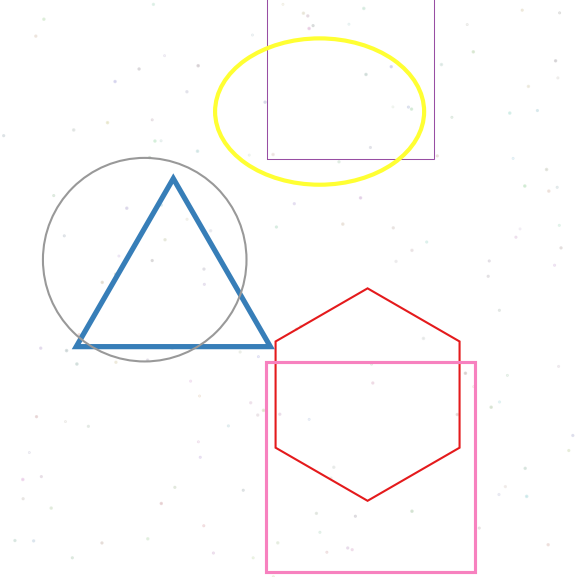[{"shape": "hexagon", "thickness": 1, "radius": 0.92, "center": [0.636, 0.316]}, {"shape": "triangle", "thickness": 2.5, "radius": 0.97, "center": [0.3, 0.496]}, {"shape": "square", "thickness": 0.5, "radius": 0.73, "center": [0.607, 0.869]}, {"shape": "oval", "thickness": 2, "radius": 0.9, "center": [0.553, 0.806]}, {"shape": "square", "thickness": 1.5, "radius": 0.91, "center": [0.642, 0.191]}, {"shape": "circle", "thickness": 1, "radius": 0.88, "center": [0.251, 0.549]}]